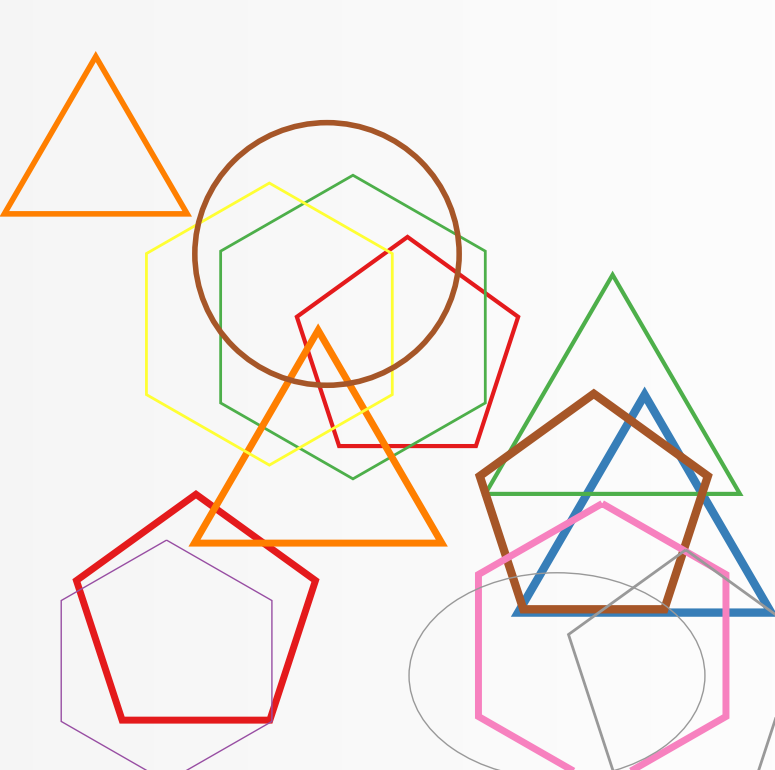[{"shape": "pentagon", "thickness": 1.5, "radius": 0.75, "center": [0.526, 0.542]}, {"shape": "pentagon", "thickness": 2.5, "radius": 0.81, "center": [0.253, 0.196]}, {"shape": "triangle", "thickness": 3, "radius": 0.94, "center": [0.832, 0.299]}, {"shape": "triangle", "thickness": 1.5, "radius": 0.95, "center": [0.79, 0.453]}, {"shape": "hexagon", "thickness": 1, "radius": 0.99, "center": [0.455, 0.575]}, {"shape": "hexagon", "thickness": 0.5, "radius": 0.78, "center": [0.215, 0.142]}, {"shape": "triangle", "thickness": 2.5, "radius": 0.92, "center": [0.411, 0.387]}, {"shape": "triangle", "thickness": 2, "radius": 0.68, "center": [0.124, 0.79]}, {"shape": "hexagon", "thickness": 1, "radius": 0.92, "center": [0.348, 0.579]}, {"shape": "pentagon", "thickness": 3, "radius": 0.77, "center": [0.766, 0.334]}, {"shape": "circle", "thickness": 2, "radius": 0.85, "center": [0.422, 0.67]}, {"shape": "hexagon", "thickness": 2.5, "radius": 0.92, "center": [0.777, 0.162]}, {"shape": "oval", "thickness": 0.5, "radius": 0.95, "center": [0.719, 0.123]}, {"shape": "pentagon", "thickness": 1, "radius": 0.8, "center": [0.885, 0.127]}]